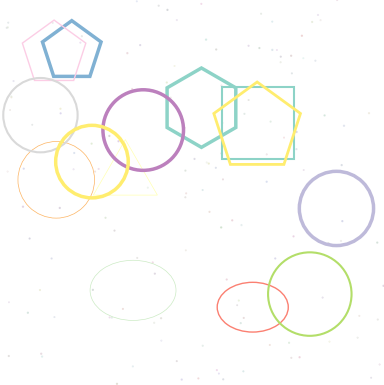[{"shape": "square", "thickness": 1.5, "radius": 0.46, "center": [0.67, 0.681]}, {"shape": "hexagon", "thickness": 2.5, "radius": 0.52, "center": [0.523, 0.72]}, {"shape": "triangle", "thickness": 0.5, "radius": 0.48, "center": [0.326, 0.541]}, {"shape": "circle", "thickness": 2.5, "radius": 0.48, "center": [0.874, 0.459]}, {"shape": "oval", "thickness": 1, "radius": 0.46, "center": [0.656, 0.202]}, {"shape": "pentagon", "thickness": 2.5, "radius": 0.4, "center": [0.186, 0.866]}, {"shape": "circle", "thickness": 0.5, "radius": 0.5, "center": [0.146, 0.533]}, {"shape": "circle", "thickness": 1.5, "radius": 0.54, "center": [0.805, 0.236]}, {"shape": "pentagon", "thickness": 1, "radius": 0.43, "center": [0.14, 0.861]}, {"shape": "circle", "thickness": 1.5, "radius": 0.48, "center": [0.105, 0.701]}, {"shape": "circle", "thickness": 2.5, "radius": 0.52, "center": [0.372, 0.662]}, {"shape": "oval", "thickness": 0.5, "radius": 0.56, "center": [0.346, 0.246]}, {"shape": "pentagon", "thickness": 2, "radius": 0.59, "center": [0.668, 0.669]}, {"shape": "circle", "thickness": 2.5, "radius": 0.47, "center": [0.239, 0.58]}]